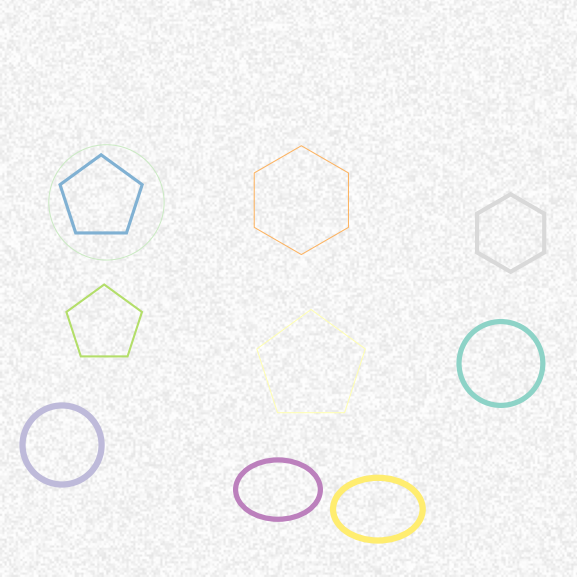[{"shape": "circle", "thickness": 2.5, "radius": 0.36, "center": [0.867, 0.37]}, {"shape": "pentagon", "thickness": 0.5, "radius": 0.49, "center": [0.539, 0.364]}, {"shape": "circle", "thickness": 3, "radius": 0.34, "center": [0.107, 0.229]}, {"shape": "pentagon", "thickness": 1.5, "radius": 0.37, "center": [0.175, 0.656]}, {"shape": "hexagon", "thickness": 0.5, "radius": 0.47, "center": [0.522, 0.653]}, {"shape": "pentagon", "thickness": 1, "radius": 0.34, "center": [0.18, 0.438]}, {"shape": "hexagon", "thickness": 2, "radius": 0.34, "center": [0.884, 0.596]}, {"shape": "oval", "thickness": 2.5, "radius": 0.37, "center": [0.481, 0.151]}, {"shape": "circle", "thickness": 0.5, "radius": 0.5, "center": [0.184, 0.649]}, {"shape": "oval", "thickness": 3, "radius": 0.39, "center": [0.654, 0.117]}]